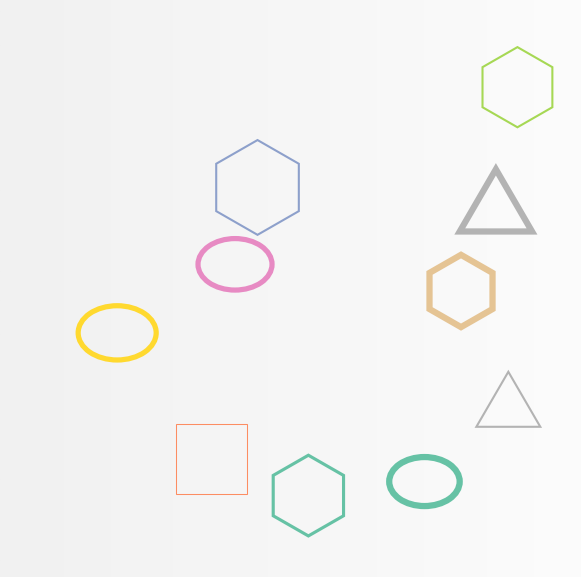[{"shape": "hexagon", "thickness": 1.5, "radius": 0.35, "center": [0.531, 0.141]}, {"shape": "oval", "thickness": 3, "radius": 0.3, "center": [0.73, 0.165]}, {"shape": "square", "thickness": 0.5, "radius": 0.3, "center": [0.363, 0.204]}, {"shape": "hexagon", "thickness": 1, "radius": 0.41, "center": [0.443, 0.675]}, {"shape": "oval", "thickness": 2.5, "radius": 0.32, "center": [0.404, 0.541]}, {"shape": "hexagon", "thickness": 1, "radius": 0.35, "center": [0.89, 0.848]}, {"shape": "oval", "thickness": 2.5, "radius": 0.34, "center": [0.202, 0.423]}, {"shape": "hexagon", "thickness": 3, "radius": 0.31, "center": [0.793, 0.495]}, {"shape": "triangle", "thickness": 1, "radius": 0.32, "center": [0.875, 0.292]}, {"shape": "triangle", "thickness": 3, "radius": 0.36, "center": [0.853, 0.634]}]